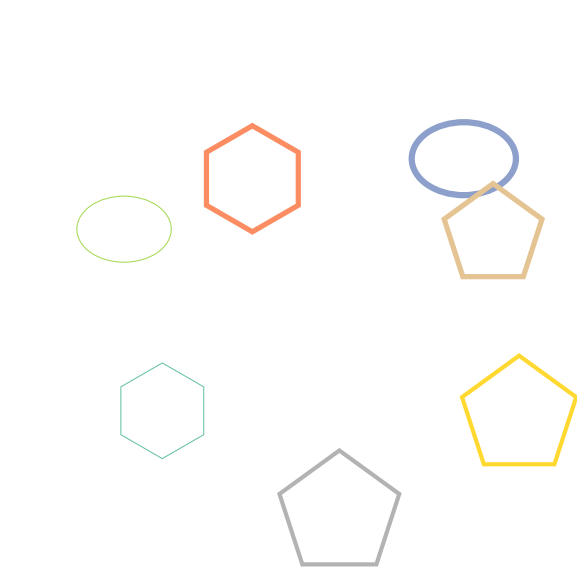[{"shape": "hexagon", "thickness": 0.5, "radius": 0.41, "center": [0.281, 0.288]}, {"shape": "hexagon", "thickness": 2.5, "radius": 0.46, "center": [0.437, 0.69]}, {"shape": "oval", "thickness": 3, "radius": 0.45, "center": [0.803, 0.724]}, {"shape": "oval", "thickness": 0.5, "radius": 0.41, "center": [0.215, 0.602]}, {"shape": "pentagon", "thickness": 2, "radius": 0.52, "center": [0.899, 0.279]}, {"shape": "pentagon", "thickness": 2.5, "radius": 0.45, "center": [0.854, 0.592]}, {"shape": "pentagon", "thickness": 2, "radius": 0.55, "center": [0.588, 0.11]}]